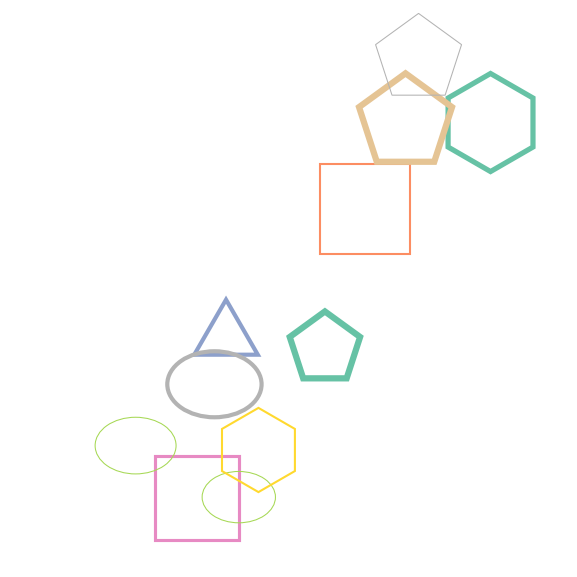[{"shape": "pentagon", "thickness": 3, "radius": 0.32, "center": [0.563, 0.396]}, {"shape": "hexagon", "thickness": 2.5, "radius": 0.42, "center": [0.849, 0.787]}, {"shape": "square", "thickness": 1, "radius": 0.39, "center": [0.632, 0.637]}, {"shape": "triangle", "thickness": 2, "radius": 0.32, "center": [0.391, 0.417]}, {"shape": "square", "thickness": 1.5, "radius": 0.36, "center": [0.342, 0.137]}, {"shape": "oval", "thickness": 0.5, "radius": 0.35, "center": [0.235, 0.228]}, {"shape": "oval", "thickness": 0.5, "radius": 0.32, "center": [0.413, 0.138]}, {"shape": "hexagon", "thickness": 1, "radius": 0.36, "center": [0.448, 0.22]}, {"shape": "pentagon", "thickness": 3, "radius": 0.42, "center": [0.702, 0.788]}, {"shape": "pentagon", "thickness": 0.5, "radius": 0.39, "center": [0.725, 0.898]}, {"shape": "oval", "thickness": 2, "radius": 0.41, "center": [0.371, 0.334]}]